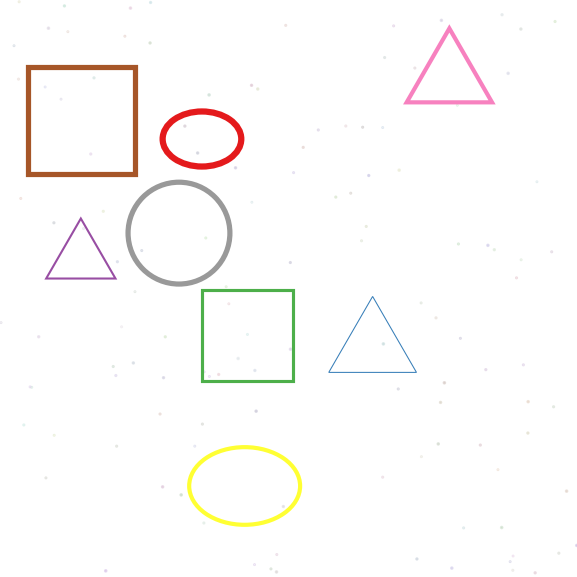[{"shape": "oval", "thickness": 3, "radius": 0.34, "center": [0.35, 0.758]}, {"shape": "triangle", "thickness": 0.5, "radius": 0.44, "center": [0.645, 0.398]}, {"shape": "square", "thickness": 1.5, "radius": 0.39, "center": [0.429, 0.418]}, {"shape": "triangle", "thickness": 1, "radius": 0.35, "center": [0.14, 0.551]}, {"shape": "oval", "thickness": 2, "radius": 0.48, "center": [0.424, 0.158]}, {"shape": "square", "thickness": 2.5, "radius": 0.46, "center": [0.141, 0.79]}, {"shape": "triangle", "thickness": 2, "radius": 0.43, "center": [0.778, 0.865]}, {"shape": "circle", "thickness": 2.5, "radius": 0.44, "center": [0.31, 0.595]}]